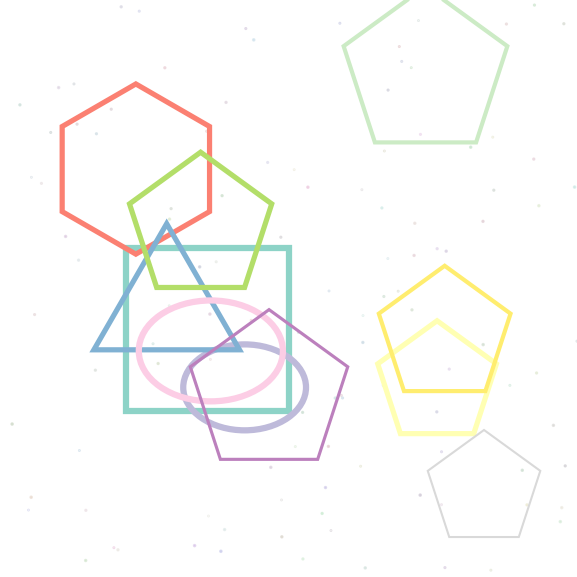[{"shape": "square", "thickness": 3, "radius": 0.7, "center": [0.359, 0.429]}, {"shape": "pentagon", "thickness": 2.5, "radius": 0.54, "center": [0.757, 0.336]}, {"shape": "oval", "thickness": 3, "radius": 0.53, "center": [0.424, 0.328]}, {"shape": "hexagon", "thickness": 2.5, "radius": 0.74, "center": [0.235, 0.706]}, {"shape": "triangle", "thickness": 2.5, "radius": 0.73, "center": [0.289, 0.466]}, {"shape": "pentagon", "thickness": 2.5, "radius": 0.65, "center": [0.347, 0.606]}, {"shape": "oval", "thickness": 3, "radius": 0.62, "center": [0.365, 0.392]}, {"shape": "pentagon", "thickness": 1, "radius": 0.51, "center": [0.838, 0.152]}, {"shape": "pentagon", "thickness": 1.5, "radius": 0.72, "center": [0.466, 0.32]}, {"shape": "pentagon", "thickness": 2, "radius": 0.75, "center": [0.737, 0.873]}, {"shape": "pentagon", "thickness": 2, "radius": 0.6, "center": [0.77, 0.419]}]